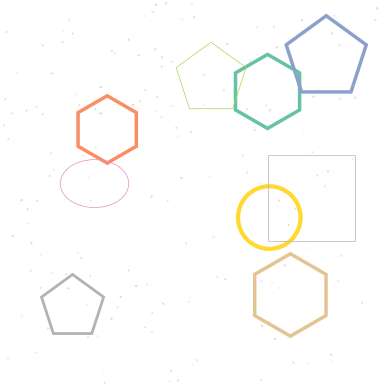[{"shape": "hexagon", "thickness": 2.5, "radius": 0.48, "center": [0.695, 0.763]}, {"shape": "hexagon", "thickness": 2.5, "radius": 0.44, "center": [0.278, 0.664]}, {"shape": "pentagon", "thickness": 2.5, "radius": 0.55, "center": [0.847, 0.85]}, {"shape": "oval", "thickness": 0.5, "radius": 0.44, "center": [0.246, 0.523]}, {"shape": "pentagon", "thickness": 0.5, "radius": 0.48, "center": [0.548, 0.795]}, {"shape": "circle", "thickness": 3, "radius": 0.41, "center": [0.7, 0.435]}, {"shape": "hexagon", "thickness": 2.5, "radius": 0.53, "center": [0.754, 0.234]}, {"shape": "square", "thickness": 0.5, "radius": 0.56, "center": [0.809, 0.486]}, {"shape": "pentagon", "thickness": 2, "radius": 0.42, "center": [0.188, 0.202]}]